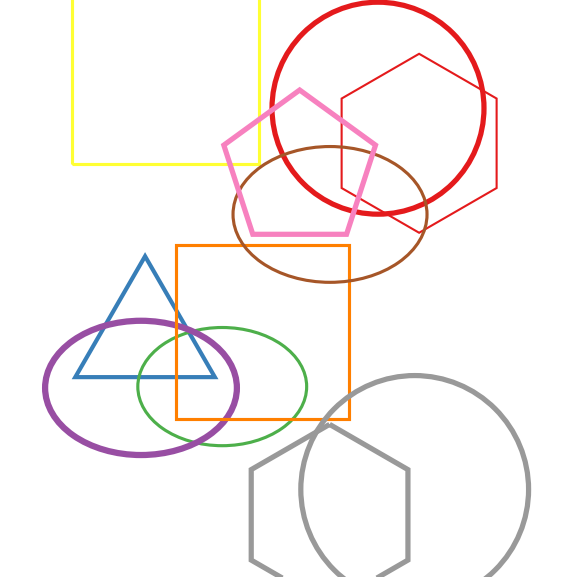[{"shape": "hexagon", "thickness": 1, "radius": 0.77, "center": [0.726, 0.751]}, {"shape": "circle", "thickness": 2.5, "radius": 0.92, "center": [0.655, 0.812]}, {"shape": "triangle", "thickness": 2, "radius": 0.7, "center": [0.251, 0.416]}, {"shape": "oval", "thickness": 1.5, "radius": 0.73, "center": [0.385, 0.33]}, {"shape": "oval", "thickness": 3, "radius": 0.83, "center": [0.244, 0.327]}, {"shape": "square", "thickness": 1.5, "radius": 0.75, "center": [0.455, 0.425]}, {"shape": "square", "thickness": 1.5, "radius": 0.81, "center": [0.287, 0.877]}, {"shape": "oval", "thickness": 1.5, "radius": 0.84, "center": [0.571, 0.628]}, {"shape": "pentagon", "thickness": 2.5, "radius": 0.69, "center": [0.519, 0.705]}, {"shape": "hexagon", "thickness": 2.5, "radius": 0.78, "center": [0.571, 0.108]}, {"shape": "circle", "thickness": 2.5, "radius": 0.99, "center": [0.718, 0.152]}]